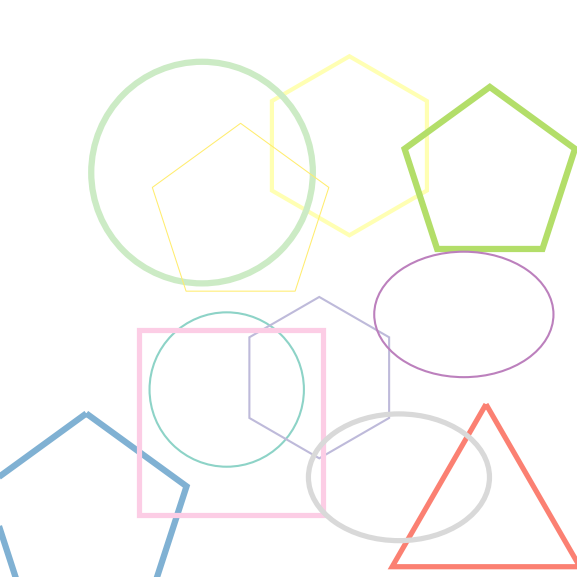[{"shape": "circle", "thickness": 1, "radius": 0.67, "center": [0.393, 0.325]}, {"shape": "hexagon", "thickness": 2, "radius": 0.77, "center": [0.605, 0.747]}, {"shape": "hexagon", "thickness": 1, "radius": 0.7, "center": [0.553, 0.345]}, {"shape": "triangle", "thickness": 2.5, "radius": 0.94, "center": [0.842, 0.112]}, {"shape": "pentagon", "thickness": 3, "radius": 0.91, "center": [0.149, 0.101]}, {"shape": "pentagon", "thickness": 3, "radius": 0.78, "center": [0.848, 0.694]}, {"shape": "square", "thickness": 2.5, "radius": 0.8, "center": [0.4, 0.268]}, {"shape": "oval", "thickness": 2.5, "radius": 0.78, "center": [0.691, 0.173]}, {"shape": "oval", "thickness": 1, "radius": 0.78, "center": [0.803, 0.455]}, {"shape": "circle", "thickness": 3, "radius": 0.96, "center": [0.35, 0.7]}, {"shape": "pentagon", "thickness": 0.5, "radius": 0.8, "center": [0.417, 0.625]}]